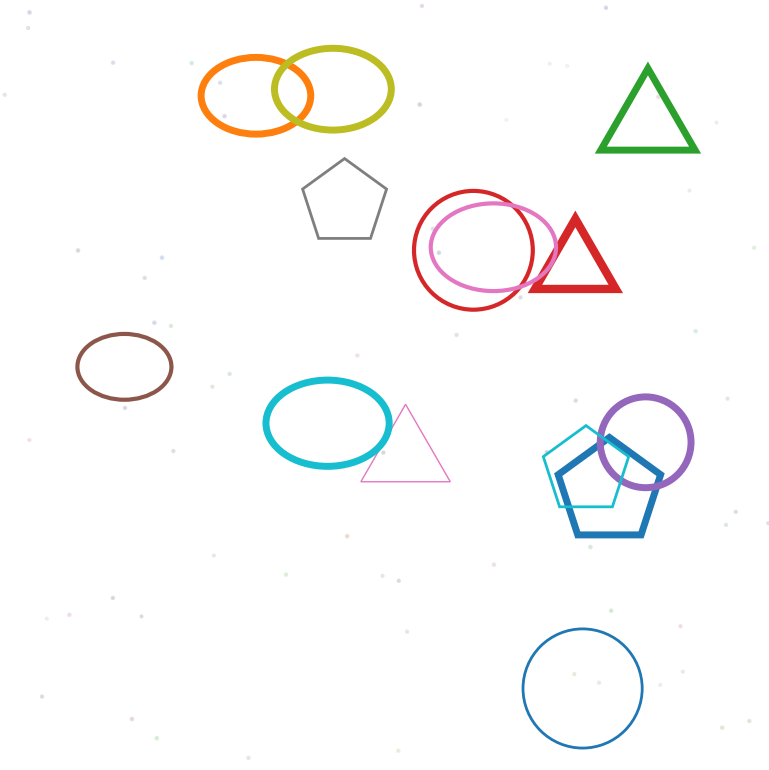[{"shape": "pentagon", "thickness": 2.5, "radius": 0.35, "center": [0.791, 0.362]}, {"shape": "circle", "thickness": 1, "radius": 0.39, "center": [0.757, 0.106]}, {"shape": "oval", "thickness": 2.5, "radius": 0.36, "center": [0.332, 0.876]}, {"shape": "triangle", "thickness": 2.5, "radius": 0.35, "center": [0.841, 0.84]}, {"shape": "circle", "thickness": 1.5, "radius": 0.39, "center": [0.615, 0.675]}, {"shape": "triangle", "thickness": 3, "radius": 0.3, "center": [0.747, 0.655]}, {"shape": "circle", "thickness": 2.5, "radius": 0.29, "center": [0.838, 0.426]}, {"shape": "oval", "thickness": 1.5, "radius": 0.31, "center": [0.162, 0.524]}, {"shape": "triangle", "thickness": 0.5, "radius": 0.34, "center": [0.527, 0.408]}, {"shape": "oval", "thickness": 1.5, "radius": 0.41, "center": [0.641, 0.679]}, {"shape": "pentagon", "thickness": 1, "radius": 0.29, "center": [0.447, 0.737]}, {"shape": "oval", "thickness": 2.5, "radius": 0.38, "center": [0.432, 0.884]}, {"shape": "pentagon", "thickness": 1, "radius": 0.29, "center": [0.761, 0.389]}, {"shape": "oval", "thickness": 2.5, "radius": 0.4, "center": [0.425, 0.45]}]